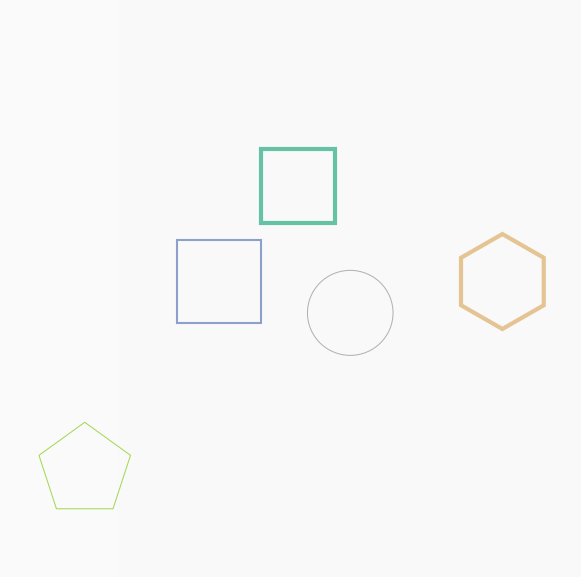[{"shape": "square", "thickness": 2, "radius": 0.32, "center": [0.513, 0.677]}, {"shape": "square", "thickness": 1, "radius": 0.36, "center": [0.377, 0.512]}, {"shape": "pentagon", "thickness": 0.5, "radius": 0.41, "center": [0.146, 0.185]}, {"shape": "hexagon", "thickness": 2, "radius": 0.41, "center": [0.864, 0.512]}, {"shape": "circle", "thickness": 0.5, "radius": 0.37, "center": [0.603, 0.457]}]